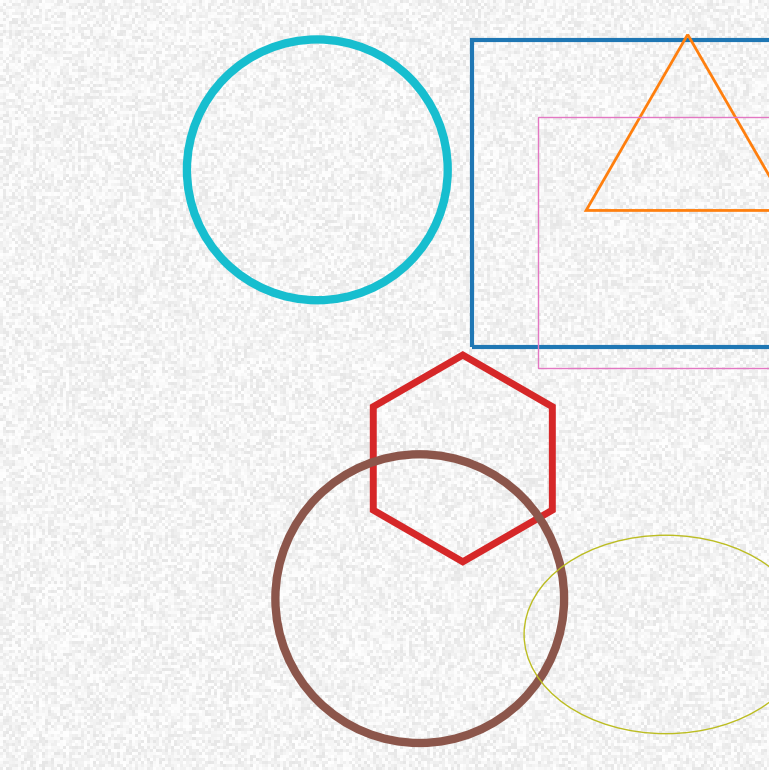[{"shape": "square", "thickness": 1.5, "radius": 1.0, "center": [0.812, 0.749]}, {"shape": "triangle", "thickness": 1, "radius": 0.76, "center": [0.893, 0.803]}, {"shape": "hexagon", "thickness": 2.5, "radius": 0.67, "center": [0.601, 0.405]}, {"shape": "circle", "thickness": 3, "radius": 0.94, "center": [0.545, 0.223]}, {"shape": "square", "thickness": 0.5, "radius": 0.81, "center": [0.861, 0.685]}, {"shape": "oval", "thickness": 0.5, "radius": 0.92, "center": [0.865, 0.176]}, {"shape": "circle", "thickness": 3, "radius": 0.85, "center": [0.412, 0.779]}]